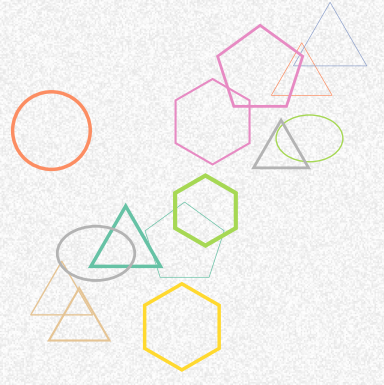[{"shape": "pentagon", "thickness": 0.5, "radius": 0.54, "center": [0.48, 0.367]}, {"shape": "triangle", "thickness": 2.5, "radius": 0.52, "center": [0.326, 0.36]}, {"shape": "triangle", "thickness": 0.5, "radius": 0.46, "center": [0.784, 0.798]}, {"shape": "circle", "thickness": 2.5, "radius": 0.5, "center": [0.134, 0.661]}, {"shape": "triangle", "thickness": 0.5, "radius": 0.55, "center": [0.857, 0.884]}, {"shape": "pentagon", "thickness": 2, "radius": 0.58, "center": [0.676, 0.818]}, {"shape": "hexagon", "thickness": 1.5, "radius": 0.55, "center": [0.552, 0.684]}, {"shape": "hexagon", "thickness": 3, "radius": 0.46, "center": [0.534, 0.453]}, {"shape": "oval", "thickness": 1, "radius": 0.43, "center": [0.804, 0.641]}, {"shape": "hexagon", "thickness": 2.5, "radius": 0.56, "center": [0.472, 0.151]}, {"shape": "triangle", "thickness": 1.5, "radius": 0.45, "center": [0.206, 0.161]}, {"shape": "triangle", "thickness": 1, "radius": 0.46, "center": [0.16, 0.229]}, {"shape": "oval", "thickness": 2, "radius": 0.5, "center": [0.249, 0.342]}, {"shape": "triangle", "thickness": 2, "radius": 0.41, "center": [0.73, 0.605]}]